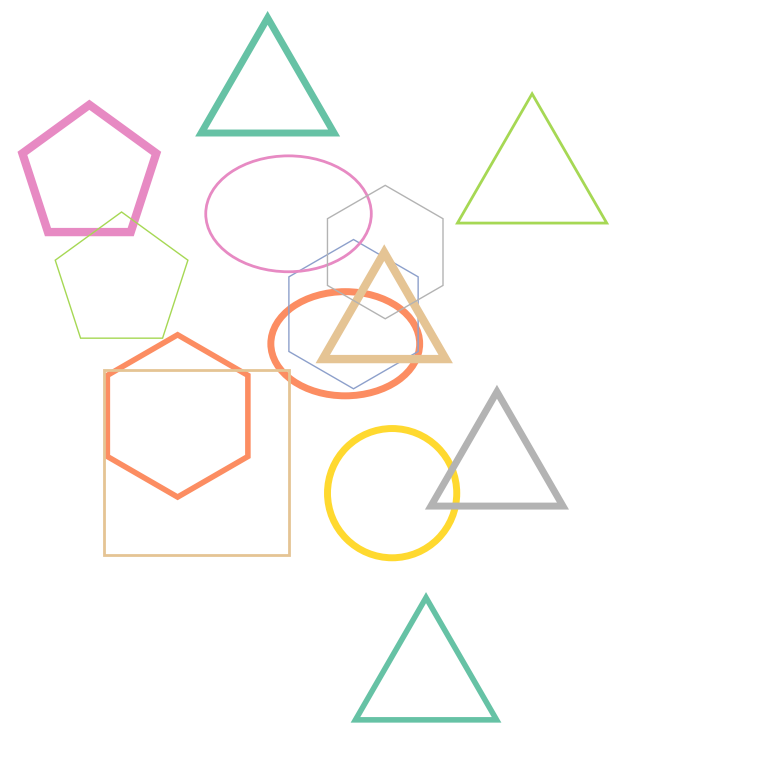[{"shape": "triangle", "thickness": 2.5, "radius": 0.5, "center": [0.348, 0.877]}, {"shape": "triangle", "thickness": 2, "radius": 0.53, "center": [0.553, 0.118]}, {"shape": "oval", "thickness": 2.5, "radius": 0.48, "center": [0.448, 0.554]}, {"shape": "hexagon", "thickness": 2, "radius": 0.53, "center": [0.231, 0.46]}, {"shape": "hexagon", "thickness": 0.5, "radius": 0.48, "center": [0.459, 0.592]}, {"shape": "pentagon", "thickness": 3, "radius": 0.46, "center": [0.116, 0.773]}, {"shape": "oval", "thickness": 1, "radius": 0.54, "center": [0.375, 0.722]}, {"shape": "pentagon", "thickness": 0.5, "radius": 0.45, "center": [0.158, 0.634]}, {"shape": "triangle", "thickness": 1, "radius": 0.56, "center": [0.691, 0.766]}, {"shape": "circle", "thickness": 2.5, "radius": 0.42, "center": [0.509, 0.36]}, {"shape": "square", "thickness": 1, "radius": 0.6, "center": [0.255, 0.4]}, {"shape": "triangle", "thickness": 3, "radius": 0.46, "center": [0.499, 0.58]}, {"shape": "triangle", "thickness": 2.5, "radius": 0.49, "center": [0.645, 0.392]}, {"shape": "hexagon", "thickness": 0.5, "radius": 0.43, "center": [0.5, 0.673]}]